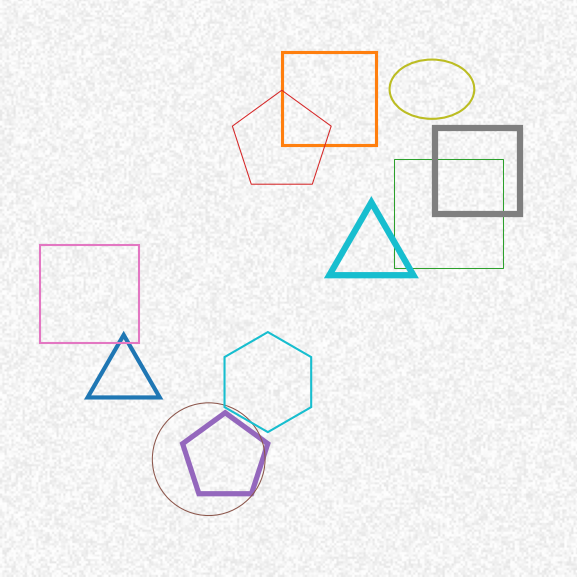[{"shape": "triangle", "thickness": 2, "radius": 0.36, "center": [0.214, 0.347]}, {"shape": "square", "thickness": 1.5, "radius": 0.41, "center": [0.569, 0.828]}, {"shape": "square", "thickness": 0.5, "radius": 0.47, "center": [0.776, 0.63]}, {"shape": "pentagon", "thickness": 0.5, "radius": 0.45, "center": [0.488, 0.753]}, {"shape": "pentagon", "thickness": 2.5, "radius": 0.39, "center": [0.39, 0.207]}, {"shape": "circle", "thickness": 0.5, "radius": 0.49, "center": [0.361, 0.204]}, {"shape": "square", "thickness": 1, "radius": 0.43, "center": [0.155, 0.49]}, {"shape": "square", "thickness": 3, "radius": 0.37, "center": [0.827, 0.703]}, {"shape": "oval", "thickness": 1, "radius": 0.37, "center": [0.748, 0.845]}, {"shape": "triangle", "thickness": 3, "radius": 0.42, "center": [0.643, 0.565]}, {"shape": "hexagon", "thickness": 1, "radius": 0.43, "center": [0.464, 0.337]}]